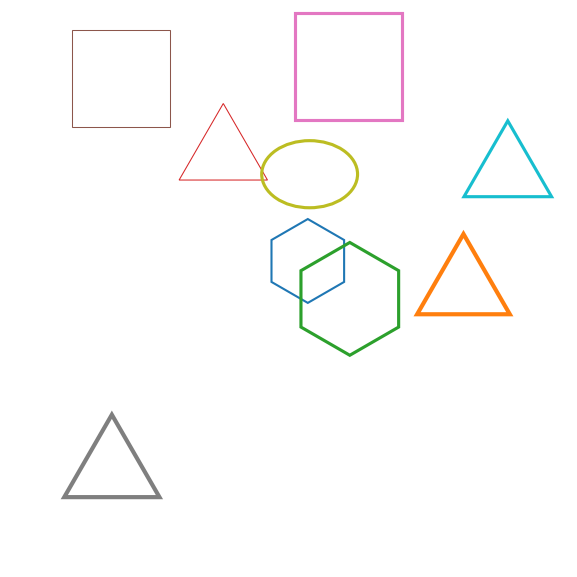[{"shape": "hexagon", "thickness": 1, "radius": 0.36, "center": [0.533, 0.547]}, {"shape": "triangle", "thickness": 2, "radius": 0.46, "center": [0.803, 0.501]}, {"shape": "hexagon", "thickness": 1.5, "radius": 0.49, "center": [0.606, 0.482]}, {"shape": "triangle", "thickness": 0.5, "radius": 0.44, "center": [0.387, 0.732]}, {"shape": "square", "thickness": 0.5, "radius": 0.42, "center": [0.209, 0.863]}, {"shape": "square", "thickness": 1.5, "radius": 0.46, "center": [0.604, 0.884]}, {"shape": "triangle", "thickness": 2, "radius": 0.48, "center": [0.194, 0.186]}, {"shape": "oval", "thickness": 1.5, "radius": 0.41, "center": [0.536, 0.697]}, {"shape": "triangle", "thickness": 1.5, "radius": 0.44, "center": [0.879, 0.702]}]